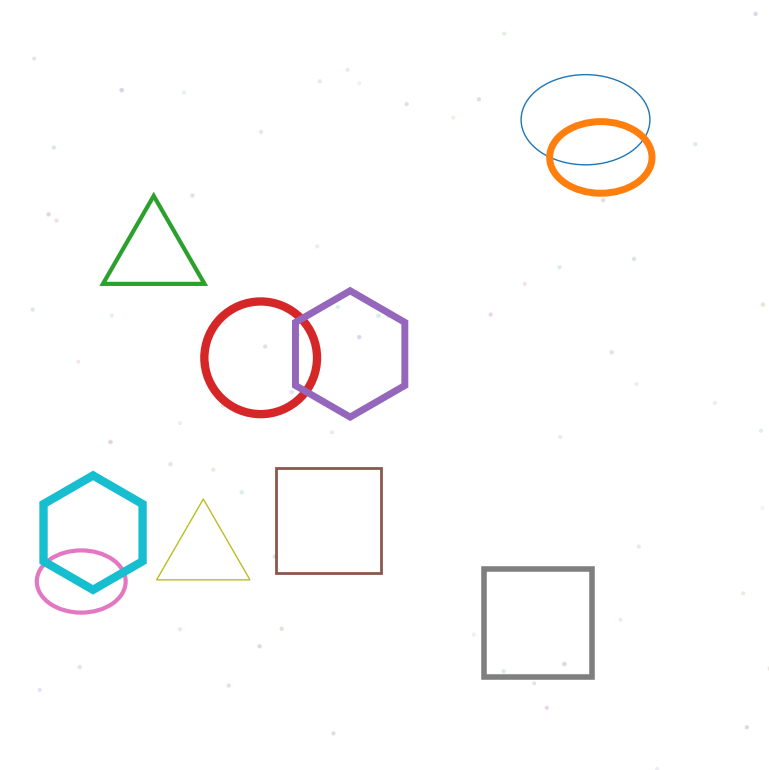[{"shape": "oval", "thickness": 0.5, "radius": 0.42, "center": [0.76, 0.845]}, {"shape": "oval", "thickness": 2.5, "radius": 0.33, "center": [0.78, 0.796]}, {"shape": "triangle", "thickness": 1.5, "radius": 0.38, "center": [0.2, 0.669]}, {"shape": "circle", "thickness": 3, "radius": 0.37, "center": [0.339, 0.535]}, {"shape": "hexagon", "thickness": 2.5, "radius": 0.41, "center": [0.455, 0.54]}, {"shape": "square", "thickness": 1, "radius": 0.34, "center": [0.427, 0.324]}, {"shape": "oval", "thickness": 1.5, "radius": 0.29, "center": [0.105, 0.245]}, {"shape": "square", "thickness": 2, "radius": 0.35, "center": [0.698, 0.191]}, {"shape": "triangle", "thickness": 0.5, "radius": 0.35, "center": [0.264, 0.282]}, {"shape": "hexagon", "thickness": 3, "radius": 0.37, "center": [0.121, 0.308]}]